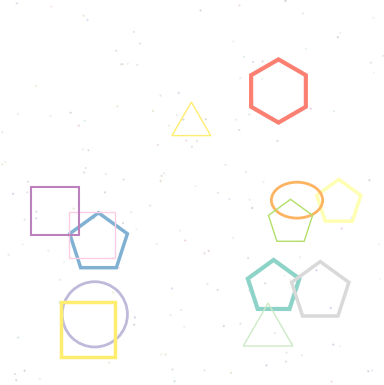[{"shape": "pentagon", "thickness": 3, "radius": 0.35, "center": [0.711, 0.254]}, {"shape": "pentagon", "thickness": 2.5, "radius": 0.3, "center": [0.88, 0.474]}, {"shape": "circle", "thickness": 2, "radius": 0.42, "center": [0.246, 0.184]}, {"shape": "hexagon", "thickness": 3, "radius": 0.41, "center": [0.723, 0.764]}, {"shape": "pentagon", "thickness": 2.5, "radius": 0.39, "center": [0.256, 0.368]}, {"shape": "oval", "thickness": 2, "radius": 0.33, "center": [0.771, 0.48]}, {"shape": "pentagon", "thickness": 1, "radius": 0.3, "center": [0.755, 0.422]}, {"shape": "square", "thickness": 1, "radius": 0.3, "center": [0.239, 0.389]}, {"shape": "pentagon", "thickness": 2.5, "radius": 0.39, "center": [0.832, 0.242]}, {"shape": "square", "thickness": 1.5, "radius": 0.31, "center": [0.143, 0.452]}, {"shape": "triangle", "thickness": 1, "radius": 0.37, "center": [0.696, 0.138]}, {"shape": "square", "thickness": 2.5, "radius": 0.35, "center": [0.227, 0.144]}, {"shape": "triangle", "thickness": 1, "radius": 0.29, "center": [0.497, 0.677]}]